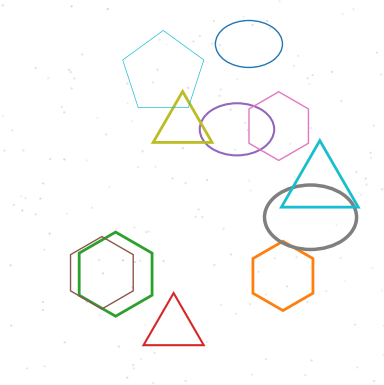[{"shape": "oval", "thickness": 1, "radius": 0.44, "center": [0.647, 0.886]}, {"shape": "hexagon", "thickness": 2, "radius": 0.45, "center": [0.735, 0.283]}, {"shape": "hexagon", "thickness": 2, "radius": 0.55, "center": [0.3, 0.288]}, {"shape": "triangle", "thickness": 1.5, "radius": 0.45, "center": [0.451, 0.149]}, {"shape": "oval", "thickness": 1.5, "radius": 0.48, "center": [0.616, 0.664]}, {"shape": "hexagon", "thickness": 1, "radius": 0.47, "center": [0.265, 0.292]}, {"shape": "hexagon", "thickness": 1, "radius": 0.45, "center": [0.724, 0.672]}, {"shape": "oval", "thickness": 2.5, "radius": 0.6, "center": [0.807, 0.436]}, {"shape": "triangle", "thickness": 2, "radius": 0.44, "center": [0.474, 0.674]}, {"shape": "pentagon", "thickness": 0.5, "radius": 0.55, "center": [0.424, 0.81]}, {"shape": "triangle", "thickness": 2, "radius": 0.58, "center": [0.831, 0.52]}]